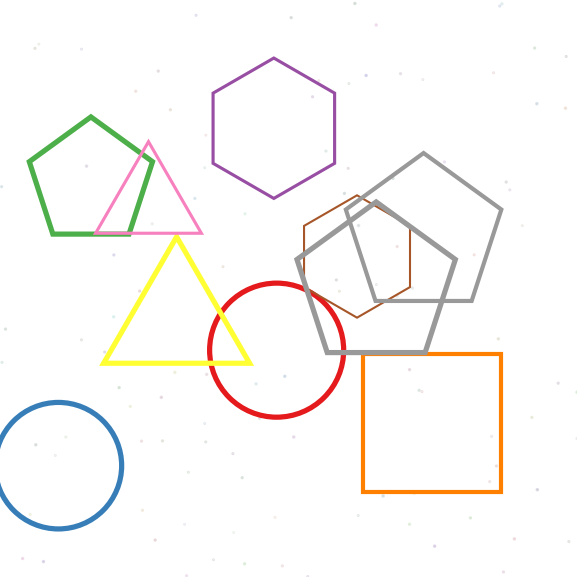[{"shape": "circle", "thickness": 2.5, "radius": 0.58, "center": [0.479, 0.393]}, {"shape": "circle", "thickness": 2.5, "radius": 0.55, "center": [0.101, 0.193]}, {"shape": "pentagon", "thickness": 2.5, "radius": 0.56, "center": [0.157, 0.684]}, {"shape": "hexagon", "thickness": 1.5, "radius": 0.61, "center": [0.474, 0.777]}, {"shape": "square", "thickness": 2, "radius": 0.6, "center": [0.749, 0.267]}, {"shape": "triangle", "thickness": 2.5, "radius": 0.73, "center": [0.306, 0.443]}, {"shape": "hexagon", "thickness": 1, "radius": 0.53, "center": [0.618, 0.555]}, {"shape": "triangle", "thickness": 1.5, "radius": 0.53, "center": [0.257, 0.648]}, {"shape": "pentagon", "thickness": 2.5, "radius": 0.72, "center": [0.651, 0.505]}, {"shape": "pentagon", "thickness": 2, "radius": 0.71, "center": [0.733, 0.593]}]